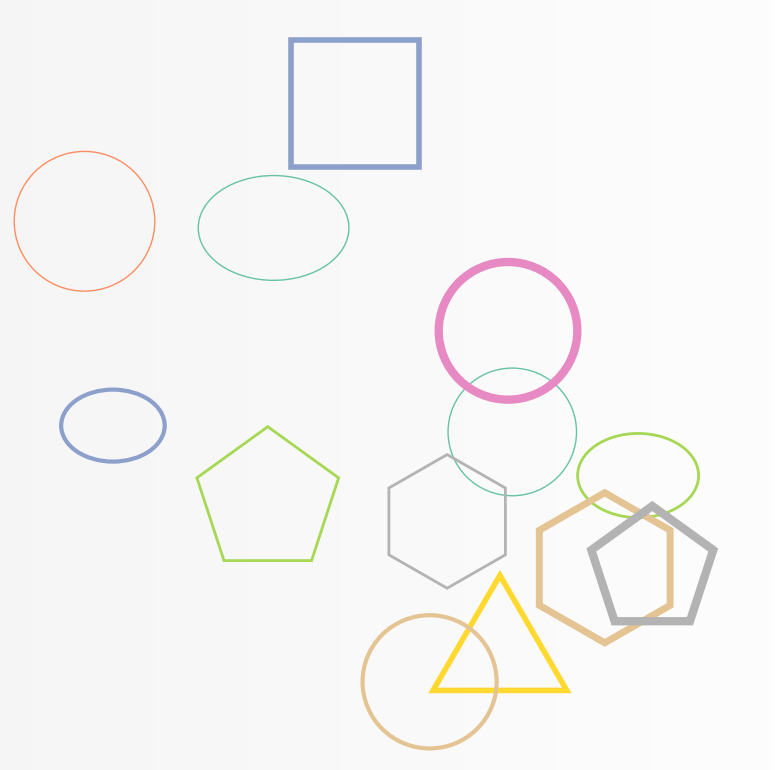[{"shape": "oval", "thickness": 0.5, "radius": 0.49, "center": [0.353, 0.704]}, {"shape": "circle", "thickness": 0.5, "radius": 0.41, "center": [0.661, 0.439]}, {"shape": "circle", "thickness": 0.5, "radius": 0.45, "center": [0.109, 0.713]}, {"shape": "oval", "thickness": 1.5, "radius": 0.33, "center": [0.146, 0.447]}, {"shape": "square", "thickness": 2, "radius": 0.41, "center": [0.458, 0.866]}, {"shape": "circle", "thickness": 3, "radius": 0.45, "center": [0.655, 0.57]}, {"shape": "pentagon", "thickness": 1, "radius": 0.48, "center": [0.346, 0.35]}, {"shape": "oval", "thickness": 1, "radius": 0.39, "center": [0.823, 0.382]}, {"shape": "triangle", "thickness": 2, "radius": 0.5, "center": [0.645, 0.153]}, {"shape": "circle", "thickness": 1.5, "radius": 0.43, "center": [0.554, 0.115]}, {"shape": "hexagon", "thickness": 2.5, "radius": 0.49, "center": [0.78, 0.263]}, {"shape": "pentagon", "thickness": 3, "radius": 0.41, "center": [0.842, 0.26]}, {"shape": "hexagon", "thickness": 1, "radius": 0.43, "center": [0.577, 0.323]}]